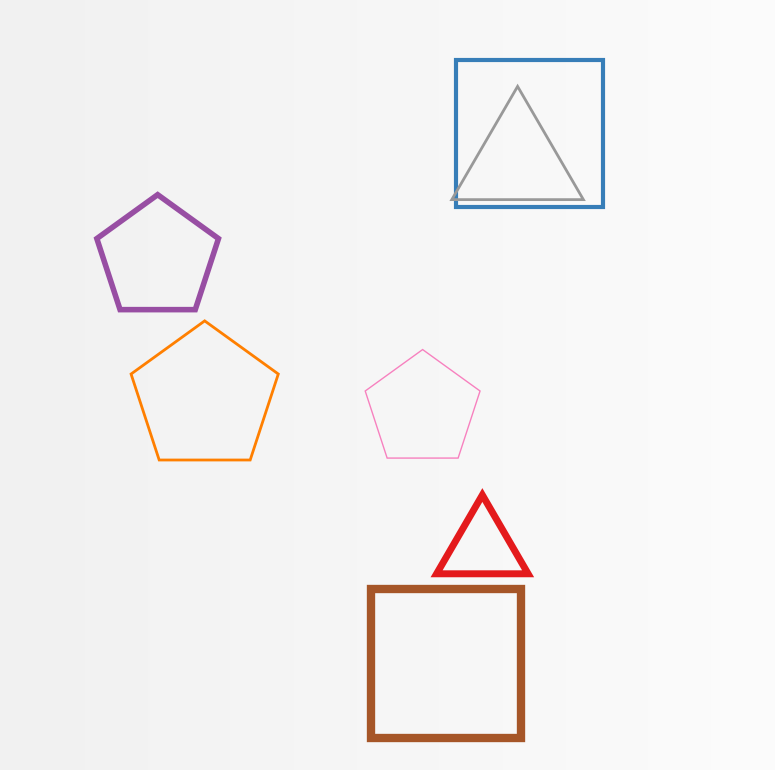[{"shape": "triangle", "thickness": 2.5, "radius": 0.34, "center": [0.622, 0.289]}, {"shape": "square", "thickness": 1.5, "radius": 0.48, "center": [0.683, 0.826]}, {"shape": "pentagon", "thickness": 2, "radius": 0.41, "center": [0.203, 0.665]}, {"shape": "pentagon", "thickness": 1, "radius": 0.5, "center": [0.264, 0.483]}, {"shape": "square", "thickness": 3, "radius": 0.48, "center": [0.575, 0.138]}, {"shape": "pentagon", "thickness": 0.5, "radius": 0.39, "center": [0.545, 0.468]}, {"shape": "triangle", "thickness": 1, "radius": 0.49, "center": [0.668, 0.79]}]